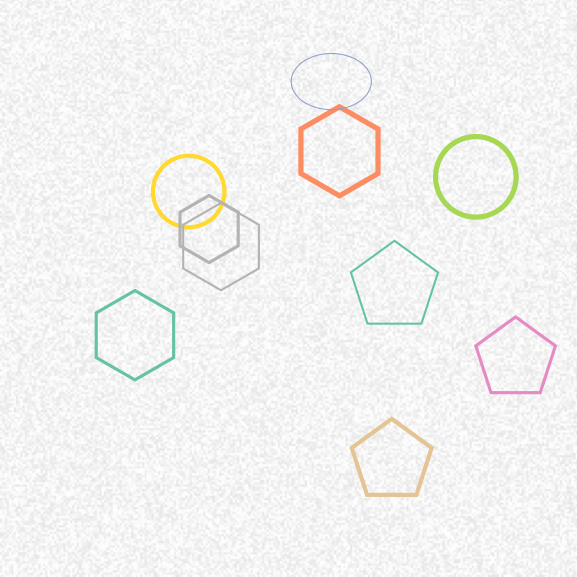[{"shape": "pentagon", "thickness": 1, "radius": 0.4, "center": [0.683, 0.503]}, {"shape": "hexagon", "thickness": 1.5, "radius": 0.39, "center": [0.234, 0.419]}, {"shape": "hexagon", "thickness": 2.5, "radius": 0.39, "center": [0.588, 0.737]}, {"shape": "oval", "thickness": 0.5, "radius": 0.35, "center": [0.574, 0.858]}, {"shape": "pentagon", "thickness": 1.5, "radius": 0.36, "center": [0.893, 0.378]}, {"shape": "circle", "thickness": 2.5, "radius": 0.35, "center": [0.824, 0.693]}, {"shape": "circle", "thickness": 2, "radius": 0.31, "center": [0.327, 0.668]}, {"shape": "pentagon", "thickness": 2, "radius": 0.36, "center": [0.678, 0.201]}, {"shape": "hexagon", "thickness": 1.5, "radius": 0.29, "center": [0.362, 0.603]}, {"shape": "hexagon", "thickness": 1, "radius": 0.38, "center": [0.383, 0.572]}]